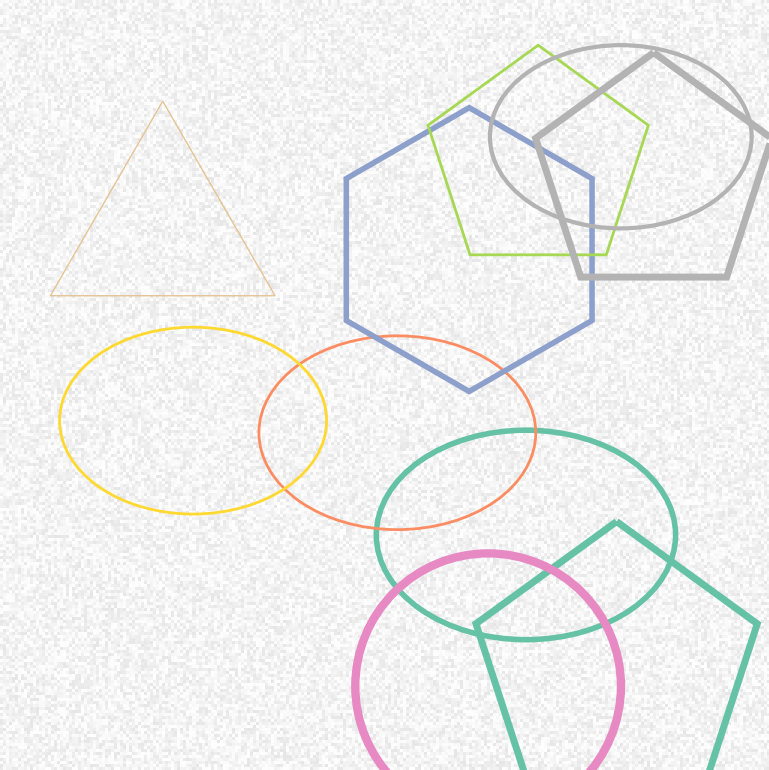[{"shape": "pentagon", "thickness": 2.5, "radius": 0.96, "center": [0.801, 0.131]}, {"shape": "oval", "thickness": 2, "radius": 0.97, "center": [0.683, 0.305]}, {"shape": "oval", "thickness": 1, "radius": 0.9, "center": [0.516, 0.438]}, {"shape": "hexagon", "thickness": 2, "radius": 0.92, "center": [0.609, 0.676]}, {"shape": "circle", "thickness": 3, "radius": 0.86, "center": [0.634, 0.109]}, {"shape": "pentagon", "thickness": 1, "radius": 0.75, "center": [0.699, 0.791]}, {"shape": "oval", "thickness": 1, "radius": 0.87, "center": [0.251, 0.454]}, {"shape": "triangle", "thickness": 0.5, "radius": 0.84, "center": [0.211, 0.7]}, {"shape": "oval", "thickness": 1.5, "radius": 0.85, "center": [0.806, 0.822]}, {"shape": "pentagon", "thickness": 2.5, "radius": 0.81, "center": [0.849, 0.771]}]